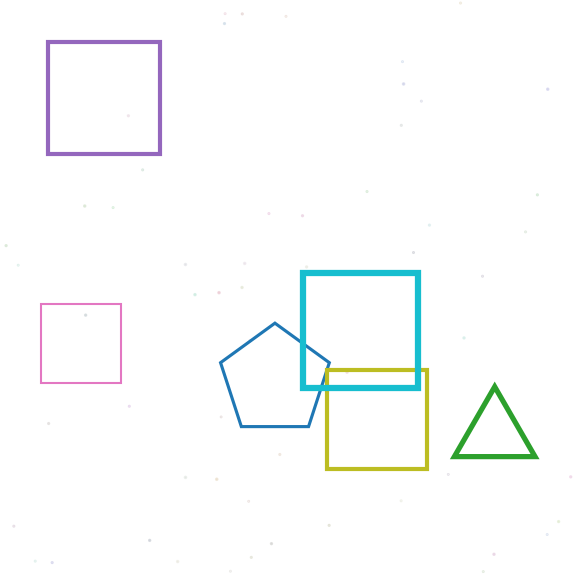[{"shape": "pentagon", "thickness": 1.5, "radius": 0.5, "center": [0.476, 0.341]}, {"shape": "triangle", "thickness": 2.5, "radius": 0.4, "center": [0.857, 0.249]}, {"shape": "square", "thickness": 2, "radius": 0.48, "center": [0.18, 0.829]}, {"shape": "square", "thickness": 1, "radius": 0.34, "center": [0.14, 0.404]}, {"shape": "square", "thickness": 2, "radius": 0.43, "center": [0.653, 0.273]}, {"shape": "square", "thickness": 3, "radius": 0.5, "center": [0.624, 0.426]}]